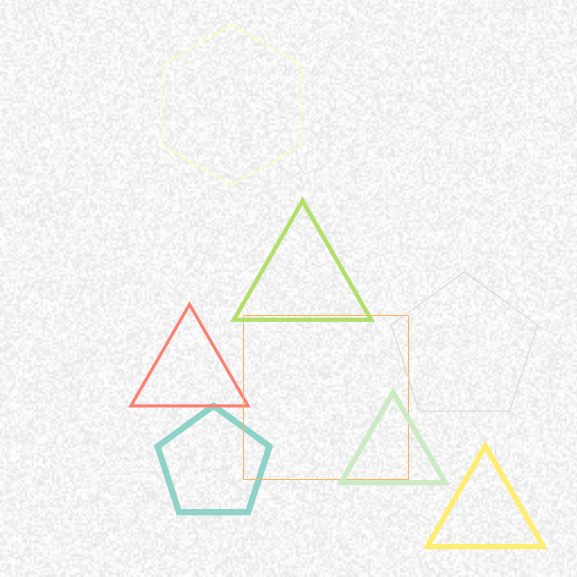[{"shape": "pentagon", "thickness": 3, "radius": 0.51, "center": [0.37, 0.195]}, {"shape": "hexagon", "thickness": 0.5, "radius": 0.69, "center": [0.402, 0.817]}, {"shape": "triangle", "thickness": 1.5, "radius": 0.59, "center": [0.328, 0.355]}, {"shape": "square", "thickness": 0.5, "radius": 0.71, "center": [0.564, 0.311]}, {"shape": "triangle", "thickness": 2, "radius": 0.69, "center": [0.524, 0.514]}, {"shape": "pentagon", "thickness": 0.5, "radius": 0.67, "center": [0.804, 0.395]}, {"shape": "triangle", "thickness": 2.5, "radius": 0.52, "center": [0.681, 0.215]}, {"shape": "triangle", "thickness": 2.5, "radius": 0.58, "center": [0.84, 0.111]}]